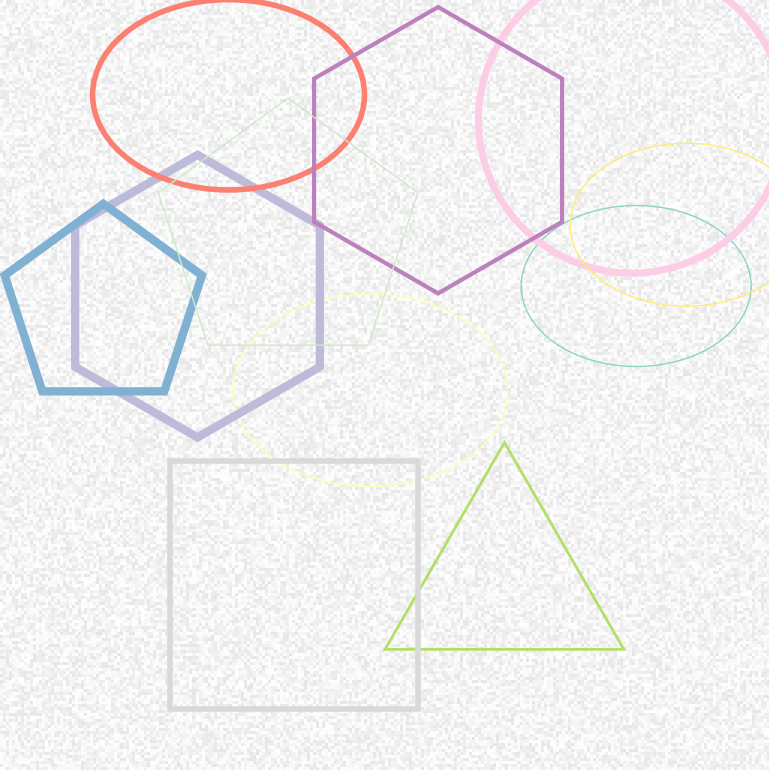[{"shape": "oval", "thickness": 0.5, "radius": 0.75, "center": [0.826, 0.629]}, {"shape": "oval", "thickness": 0.5, "radius": 0.89, "center": [0.481, 0.493]}, {"shape": "hexagon", "thickness": 3, "radius": 0.92, "center": [0.257, 0.615]}, {"shape": "oval", "thickness": 2, "radius": 0.88, "center": [0.297, 0.877]}, {"shape": "pentagon", "thickness": 3, "radius": 0.67, "center": [0.134, 0.601]}, {"shape": "triangle", "thickness": 1, "radius": 0.9, "center": [0.655, 0.246]}, {"shape": "circle", "thickness": 2.5, "radius": 1.0, "center": [0.821, 0.845]}, {"shape": "square", "thickness": 2, "radius": 0.81, "center": [0.382, 0.24]}, {"shape": "hexagon", "thickness": 1.5, "radius": 0.93, "center": [0.569, 0.805]}, {"shape": "pentagon", "thickness": 0.5, "radius": 0.89, "center": [0.374, 0.695]}, {"shape": "oval", "thickness": 0.5, "radius": 0.76, "center": [0.892, 0.708]}]